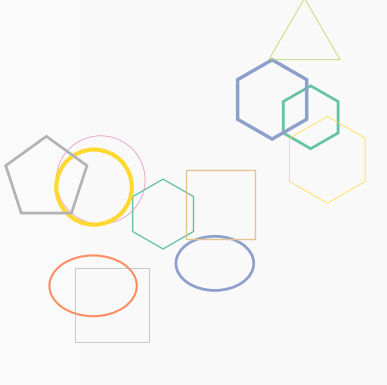[{"shape": "hexagon", "thickness": 1, "radius": 0.45, "center": [0.421, 0.444]}, {"shape": "hexagon", "thickness": 2, "radius": 0.41, "center": [0.802, 0.695]}, {"shape": "oval", "thickness": 1.5, "radius": 0.56, "center": [0.24, 0.258]}, {"shape": "hexagon", "thickness": 2.5, "radius": 0.51, "center": [0.702, 0.742]}, {"shape": "oval", "thickness": 2, "radius": 0.5, "center": [0.554, 0.316]}, {"shape": "circle", "thickness": 0.5, "radius": 0.57, "center": [0.26, 0.533]}, {"shape": "triangle", "thickness": 0.5, "radius": 0.53, "center": [0.786, 0.898]}, {"shape": "circle", "thickness": 3, "radius": 0.49, "center": [0.243, 0.514]}, {"shape": "hexagon", "thickness": 0.5, "radius": 0.56, "center": [0.845, 0.585]}, {"shape": "square", "thickness": 1, "radius": 0.45, "center": [0.569, 0.469]}, {"shape": "square", "thickness": 0.5, "radius": 0.48, "center": [0.29, 0.208]}, {"shape": "pentagon", "thickness": 2, "radius": 0.55, "center": [0.12, 0.536]}]